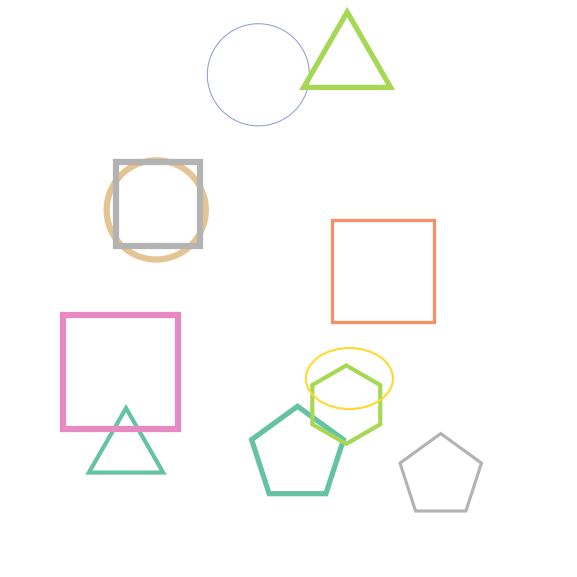[{"shape": "triangle", "thickness": 2, "radius": 0.37, "center": [0.218, 0.218]}, {"shape": "pentagon", "thickness": 2.5, "radius": 0.42, "center": [0.515, 0.212]}, {"shape": "square", "thickness": 1.5, "radius": 0.44, "center": [0.663, 0.53]}, {"shape": "circle", "thickness": 0.5, "radius": 0.44, "center": [0.447, 0.87]}, {"shape": "square", "thickness": 3, "radius": 0.49, "center": [0.209, 0.356]}, {"shape": "hexagon", "thickness": 2, "radius": 0.34, "center": [0.6, 0.298]}, {"shape": "triangle", "thickness": 2.5, "radius": 0.43, "center": [0.601, 0.891]}, {"shape": "oval", "thickness": 1, "radius": 0.38, "center": [0.605, 0.344]}, {"shape": "circle", "thickness": 3, "radius": 0.43, "center": [0.271, 0.636]}, {"shape": "square", "thickness": 3, "radius": 0.36, "center": [0.274, 0.646]}, {"shape": "pentagon", "thickness": 1.5, "radius": 0.37, "center": [0.763, 0.174]}]